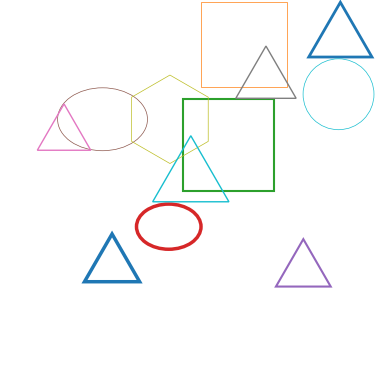[{"shape": "triangle", "thickness": 2, "radius": 0.47, "center": [0.884, 0.899]}, {"shape": "triangle", "thickness": 2.5, "radius": 0.41, "center": [0.291, 0.31]}, {"shape": "square", "thickness": 0.5, "radius": 0.55, "center": [0.634, 0.884]}, {"shape": "square", "thickness": 1.5, "radius": 0.59, "center": [0.593, 0.623]}, {"shape": "oval", "thickness": 2.5, "radius": 0.42, "center": [0.438, 0.411]}, {"shape": "triangle", "thickness": 1.5, "radius": 0.41, "center": [0.788, 0.297]}, {"shape": "oval", "thickness": 0.5, "radius": 0.58, "center": [0.266, 0.69]}, {"shape": "triangle", "thickness": 1, "radius": 0.4, "center": [0.166, 0.65]}, {"shape": "triangle", "thickness": 1, "radius": 0.45, "center": [0.691, 0.79]}, {"shape": "hexagon", "thickness": 0.5, "radius": 0.57, "center": [0.441, 0.69]}, {"shape": "triangle", "thickness": 1, "radius": 0.57, "center": [0.496, 0.533]}, {"shape": "circle", "thickness": 0.5, "radius": 0.46, "center": [0.879, 0.755]}]